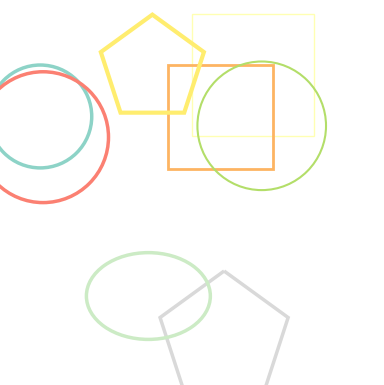[{"shape": "circle", "thickness": 2.5, "radius": 0.67, "center": [0.105, 0.697]}, {"shape": "square", "thickness": 1, "radius": 0.79, "center": [0.657, 0.805]}, {"shape": "circle", "thickness": 2.5, "radius": 0.85, "center": [0.112, 0.644]}, {"shape": "square", "thickness": 2, "radius": 0.68, "center": [0.572, 0.696]}, {"shape": "circle", "thickness": 1.5, "radius": 0.84, "center": [0.68, 0.673]}, {"shape": "pentagon", "thickness": 2.5, "radius": 0.87, "center": [0.582, 0.121]}, {"shape": "oval", "thickness": 2.5, "radius": 0.8, "center": [0.385, 0.231]}, {"shape": "pentagon", "thickness": 3, "radius": 0.7, "center": [0.396, 0.821]}]